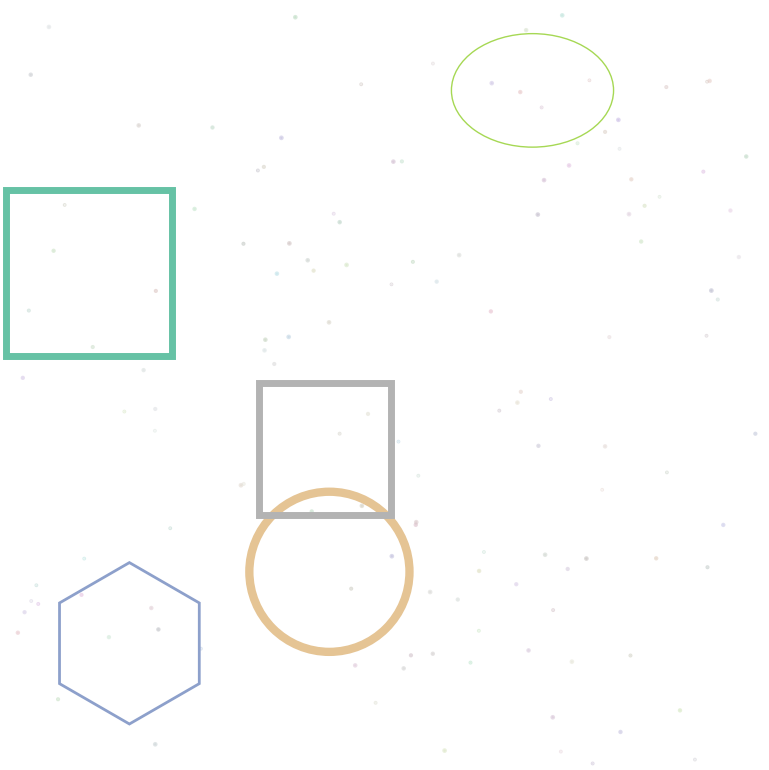[{"shape": "square", "thickness": 2.5, "radius": 0.54, "center": [0.116, 0.646]}, {"shape": "hexagon", "thickness": 1, "radius": 0.52, "center": [0.168, 0.165]}, {"shape": "oval", "thickness": 0.5, "radius": 0.53, "center": [0.692, 0.883]}, {"shape": "circle", "thickness": 3, "radius": 0.52, "center": [0.428, 0.257]}, {"shape": "square", "thickness": 2.5, "radius": 0.43, "center": [0.422, 0.417]}]